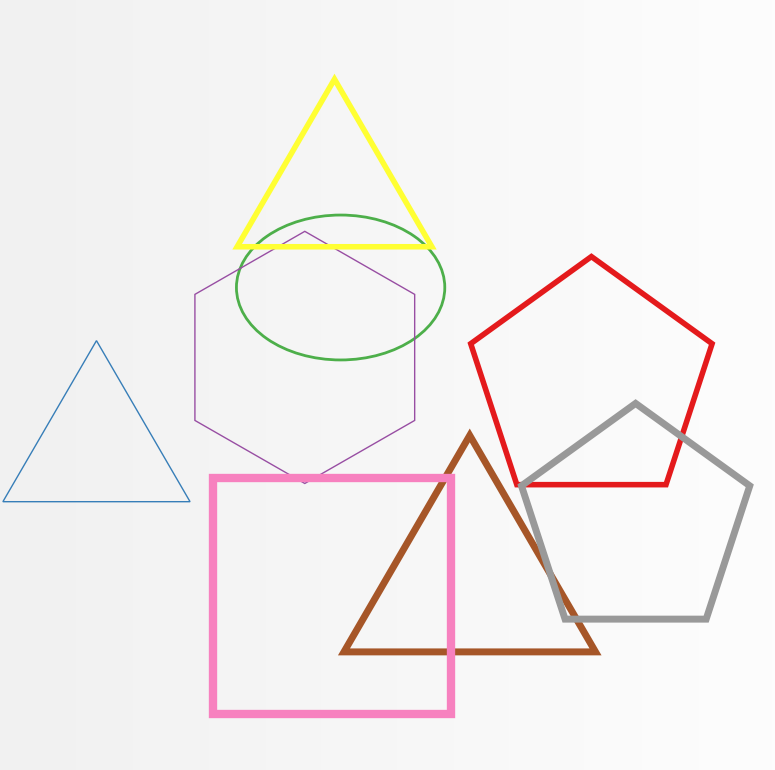[{"shape": "pentagon", "thickness": 2, "radius": 0.82, "center": [0.763, 0.503]}, {"shape": "triangle", "thickness": 0.5, "radius": 0.7, "center": [0.124, 0.418]}, {"shape": "oval", "thickness": 1, "radius": 0.67, "center": [0.439, 0.627]}, {"shape": "hexagon", "thickness": 0.5, "radius": 0.82, "center": [0.393, 0.536]}, {"shape": "triangle", "thickness": 2, "radius": 0.73, "center": [0.432, 0.752]}, {"shape": "triangle", "thickness": 2.5, "radius": 0.94, "center": [0.606, 0.247]}, {"shape": "square", "thickness": 3, "radius": 0.77, "center": [0.429, 0.226]}, {"shape": "pentagon", "thickness": 2.5, "radius": 0.77, "center": [0.82, 0.321]}]